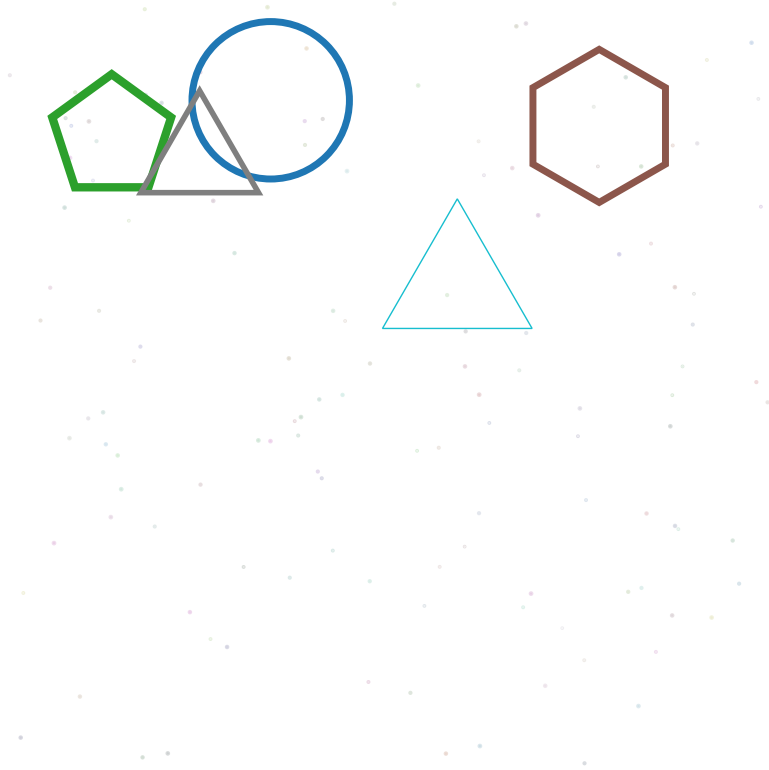[{"shape": "circle", "thickness": 2.5, "radius": 0.51, "center": [0.352, 0.87]}, {"shape": "pentagon", "thickness": 3, "radius": 0.41, "center": [0.145, 0.822]}, {"shape": "hexagon", "thickness": 2.5, "radius": 0.5, "center": [0.778, 0.836]}, {"shape": "triangle", "thickness": 2, "radius": 0.44, "center": [0.259, 0.794]}, {"shape": "triangle", "thickness": 0.5, "radius": 0.56, "center": [0.594, 0.63]}]